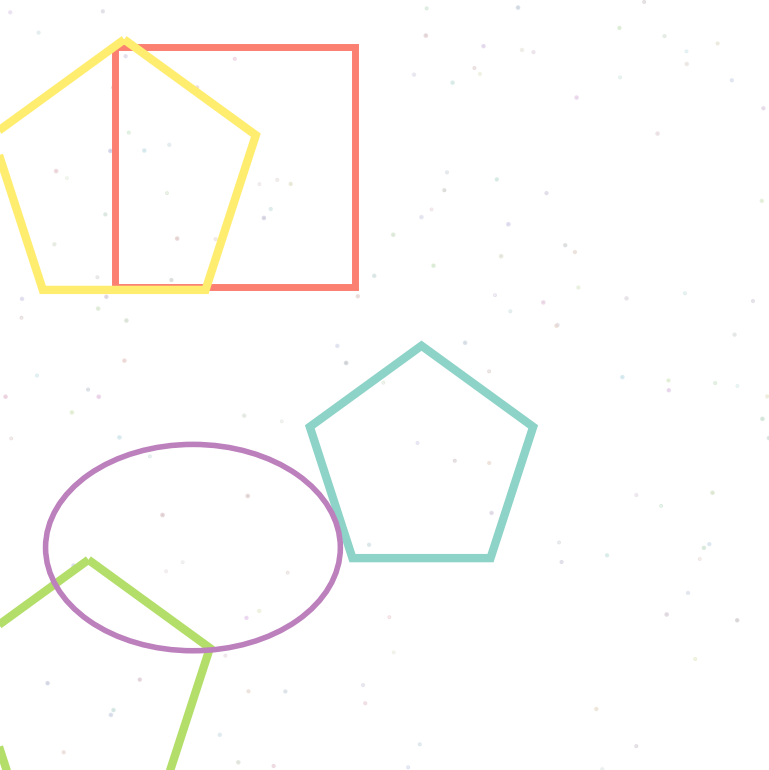[{"shape": "pentagon", "thickness": 3, "radius": 0.76, "center": [0.547, 0.399]}, {"shape": "square", "thickness": 2.5, "radius": 0.78, "center": [0.306, 0.783]}, {"shape": "pentagon", "thickness": 3, "radius": 0.83, "center": [0.115, 0.107]}, {"shape": "oval", "thickness": 2, "radius": 0.96, "center": [0.251, 0.289]}, {"shape": "pentagon", "thickness": 3, "radius": 0.9, "center": [0.161, 0.769]}]